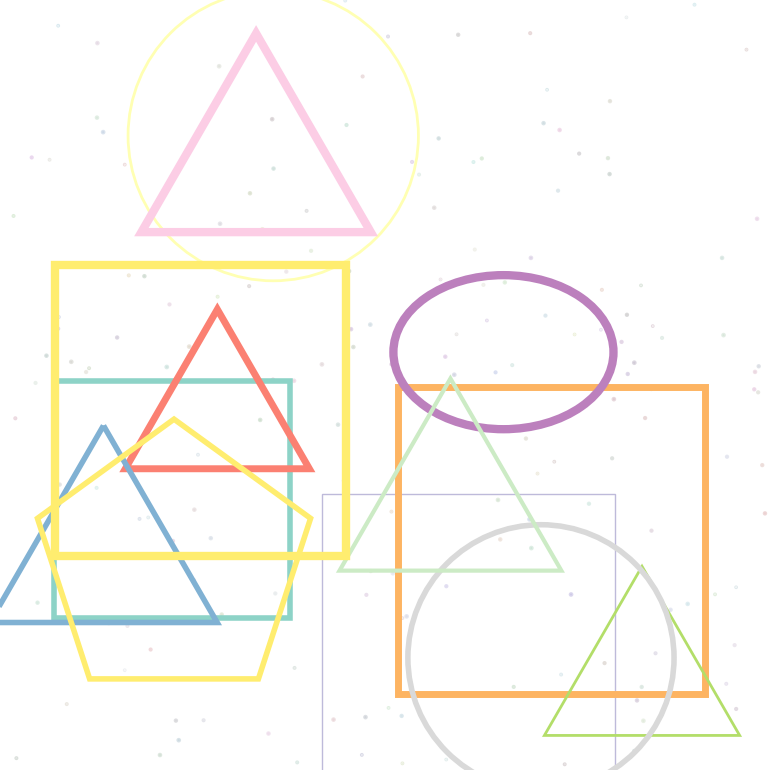[{"shape": "square", "thickness": 2, "radius": 0.77, "center": [0.223, 0.351]}, {"shape": "circle", "thickness": 1, "radius": 0.94, "center": [0.355, 0.824]}, {"shape": "square", "thickness": 0.5, "radius": 0.95, "center": [0.608, 0.168]}, {"shape": "triangle", "thickness": 2.5, "radius": 0.69, "center": [0.282, 0.46]}, {"shape": "triangle", "thickness": 2, "radius": 0.85, "center": [0.134, 0.277]}, {"shape": "square", "thickness": 2.5, "radius": 1.0, "center": [0.716, 0.298]}, {"shape": "triangle", "thickness": 1, "radius": 0.73, "center": [0.834, 0.118]}, {"shape": "triangle", "thickness": 3, "radius": 0.86, "center": [0.333, 0.785]}, {"shape": "circle", "thickness": 2, "radius": 0.86, "center": [0.703, 0.146]}, {"shape": "oval", "thickness": 3, "radius": 0.71, "center": [0.654, 0.543]}, {"shape": "triangle", "thickness": 1.5, "radius": 0.83, "center": [0.585, 0.342]}, {"shape": "square", "thickness": 3, "radius": 0.94, "center": [0.261, 0.467]}, {"shape": "pentagon", "thickness": 2, "radius": 0.93, "center": [0.226, 0.269]}]